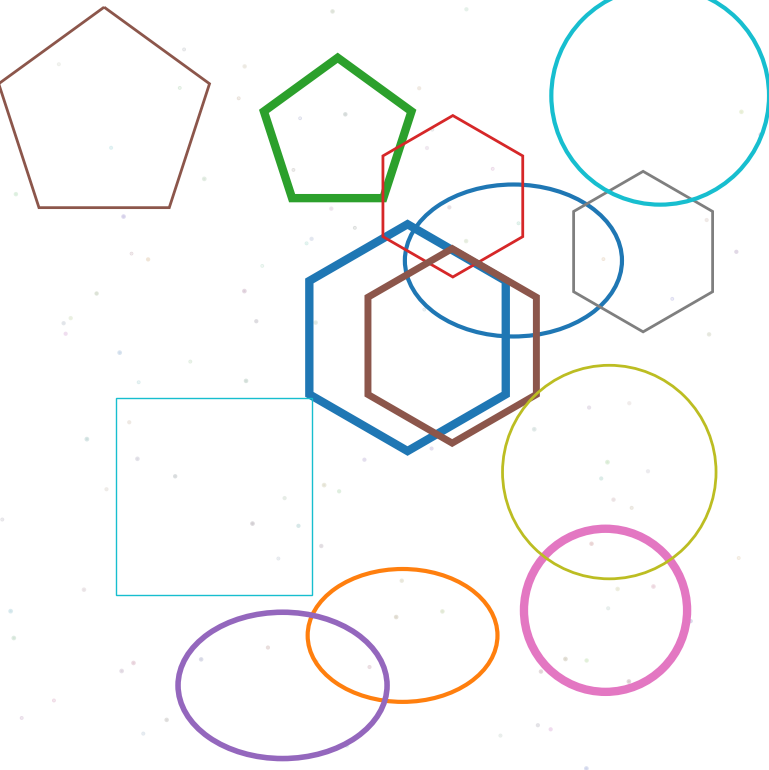[{"shape": "hexagon", "thickness": 3, "radius": 0.74, "center": [0.529, 0.561]}, {"shape": "oval", "thickness": 1.5, "radius": 0.7, "center": [0.667, 0.662]}, {"shape": "oval", "thickness": 1.5, "radius": 0.62, "center": [0.523, 0.175]}, {"shape": "pentagon", "thickness": 3, "radius": 0.5, "center": [0.439, 0.824]}, {"shape": "hexagon", "thickness": 1, "radius": 0.52, "center": [0.588, 0.745]}, {"shape": "oval", "thickness": 2, "radius": 0.68, "center": [0.367, 0.11]}, {"shape": "hexagon", "thickness": 2.5, "radius": 0.63, "center": [0.587, 0.551]}, {"shape": "pentagon", "thickness": 1, "radius": 0.72, "center": [0.135, 0.847]}, {"shape": "circle", "thickness": 3, "radius": 0.53, "center": [0.786, 0.207]}, {"shape": "hexagon", "thickness": 1, "radius": 0.52, "center": [0.835, 0.673]}, {"shape": "circle", "thickness": 1, "radius": 0.69, "center": [0.791, 0.387]}, {"shape": "circle", "thickness": 1.5, "radius": 0.71, "center": [0.857, 0.876]}, {"shape": "square", "thickness": 0.5, "radius": 0.64, "center": [0.278, 0.355]}]